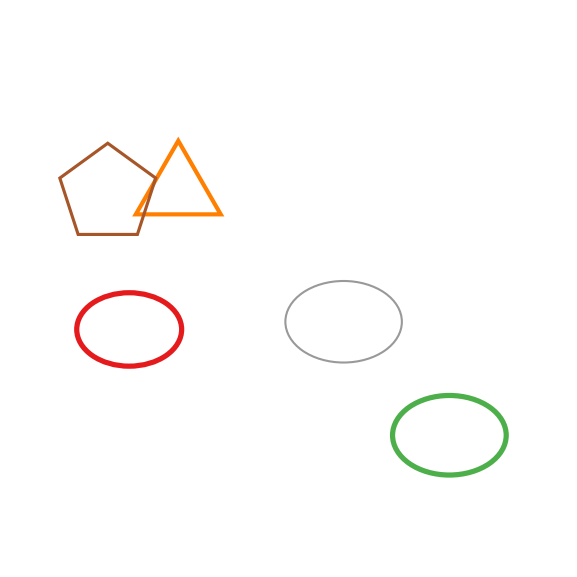[{"shape": "oval", "thickness": 2.5, "radius": 0.45, "center": [0.224, 0.429]}, {"shape": "oval", "thickness": 2.5, "radius": 0.49, "center": [0.778, 0.245]}, {"shape": "triangle", "thickness": 2, "radius": 0.42, "center": [0.309, 0.67]}, {"shape": "pentagon", "thickness": 1.5, "radius": 0.44, "center": [0.187, 0.664]}, {"shape": "oval", "thickness": 1, "radius": 0.5, "center": [0.595, 0.442]}]